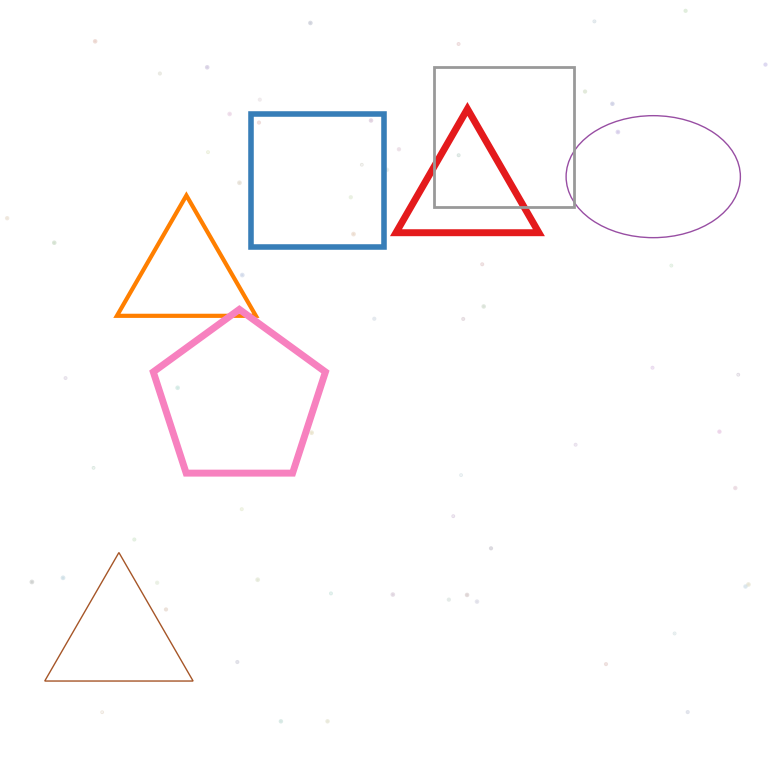[{"shape": "triangle", "thickness": 2.5, "radius": 0.54, "center": [0.607, 0.751]}, {"shape": "square", "thickness": 2, "radius": 0.43, "center": [0.413, 0.765]}, {"shape": "oval", "thickness": 0.5, "radius": 0.57, "center": [0.848, 0.771]}, {"shape": "triangle", "thickness": 1.5, "radius": 0.52, "center": [0.242, 0.642]}, {"shape": "triangle", "thickness": 0.5, "radius": 0.56, "center": [0.154, 0.171]}, {"shape": "pentagon", "thickness": 2.5, "radius": 0.59, "center": [0.311, 0.481]}, {"shape": "square", "thickness": 1, "radius": 0.45, "center": [0.654, 0.822]}]